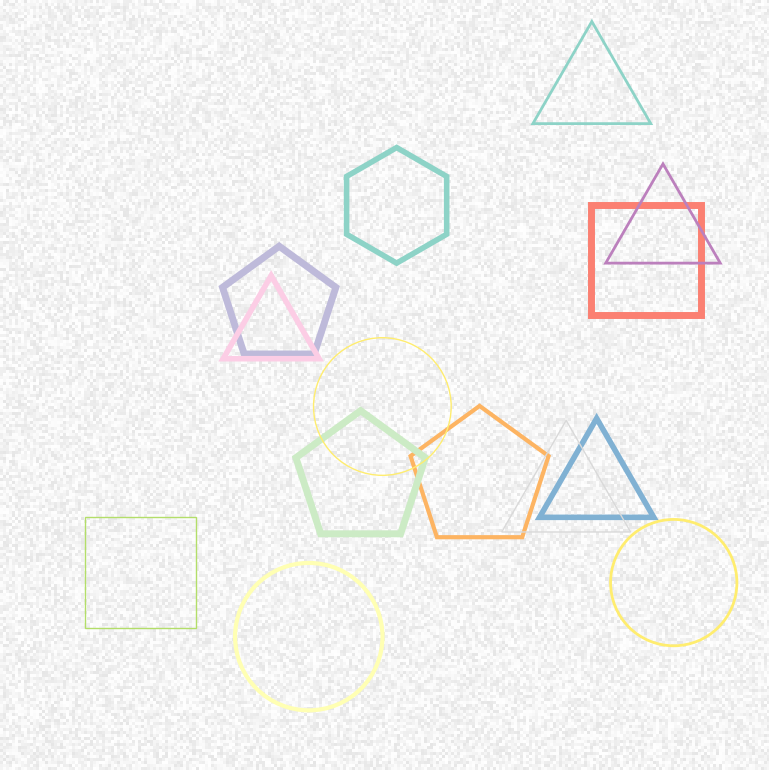[{"shape": "triangle", "thickness": 1, "radius": 0.44, "center": [0.769, 0.884]}, {"shape": "hexagon", "thickness": 2, "radius": 0.38, "center": [0.515, 0.733]}, {"shape": "circle", "thickness": 1.5, "radius": 0.48, "center": [0.401, 0.173]}, {"shape": "pentagon", "thickness": 2.5, "radius": 0.39, "center": [0.363, 0.603]}, {"shape": "square", "thickness": 2.5, "radius": 0.36, "center": [0.839, 0.663]}, {"shape": "triangle", "thickness": 2, "radius": 0.43, "center": [0.775, 0.371]}, {"shape": "pentagon", "thickness": 1.5, "radius": 0.47, "center": [0.623, 0.379]}, {"shape": "square", "thickness": 0.5, "radius": 0.36, "center": [0.183, 0.256]}, {"shape": "triangle", "thickness": 2, "radius": 0.36, "center": [0.352, 0.57]}, {"shape": "triangle", "thickness": 0.5, "radius": 0.48, "center": [0.735, 0.357]}, {"shape": "triangle", "thickness": 1, "radius": 0.43, "center": [0.861, 0.701]}, {"shape": "pentagon", "thickness": 2.5, "radius": 0.44, "center": [0.468, 0.378]}, {"shape": "circle", "thickness": 1, "radius": 0.41, "center": [0.875, 0.243]}, {"shape": "circle", "thickness": 0.5, "radius": 0.45, "center": [0.497, 0.472]}]